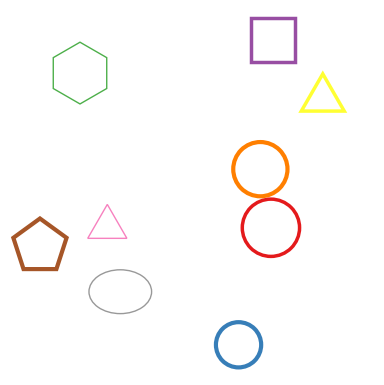[{"shape": "circle", "thickness": 2.5, "radius": 0.37, "center": [0.704, 0.408]}, {"shape": "circle", "thickness": 3, "radius": 0.29, "center": [0.62, 0.104]}, {"shape": "hexagon", "thickness": 1, "radius": 0.4, "center": [0.208, 0.81]}, {"shape": "square", "thickness": 2.5, "radius": 0.29, "center": [0.71, 0.895]}, {"shape": "circle", "thickness": 3, "radius": 0.35, "center": [0.676, 0.561]}, {"shape": "triangle", "thickness": 2.5, "radius": 0.32, "center": [0.838, 0.744]}, {"shape": "pentagon", "thickness": 3, "radius": 0.36, "center": [0.104, 0.36]}, {"shape": "triangle", "thickness": 1, "radius": 0.29, "center": [0.279, 0.41]}, {"shape": "oval", "thickness": 1, "radius": 0.41, "center": [0.312, 0.242]}]